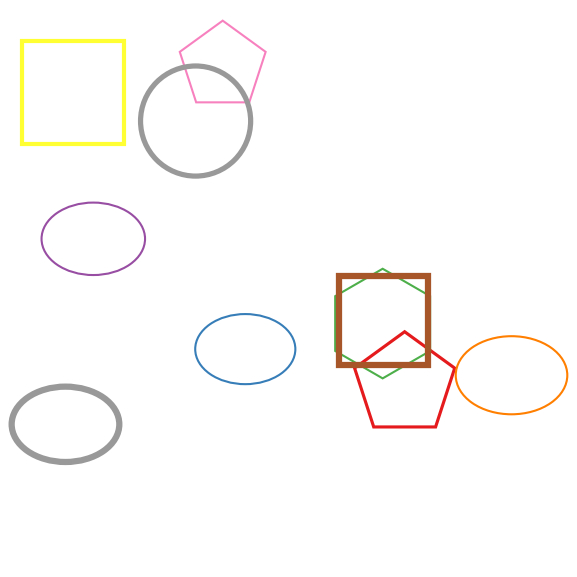[{"shape": "pentagon", "thickness": 1.5, "radius": 0.46, "center": [0.701, 0.334]}, {"shape": "oval", "thickness": 1, "radius": 0.43, "center": [0.425, 0.395]}, {"shape": "hexagon", "thickness": 1, "radius": 0.47, "center": [0.663, 0.439]}, {"shape": "oval", "thickness": 1, "radius": 0.45, "center": [0.162, 0.586]}, {"shape": "oval", "thickness": 1, "radius": 0.48, "center": [0.886, 0.349]}, {"shape": "square", "thickness": 2, "radius": 0.45, "center": [0.126, 0.839]}, {"shape": "square", "thickness": 3, "radius": 0.38, "center": [0.663, 0.444]}, {"shape": "pentagon", "thickness": 1, "radius": 0.39, "center": [0.386, 0.885]}, {"shape": "oval", "thickness": 3, "radius": 0.47, "center": [0.113, 0.264]}, {"shape": "circle", "thickness": 2.5, "radius": 0.48, "center": [0.339, 0.79]}]